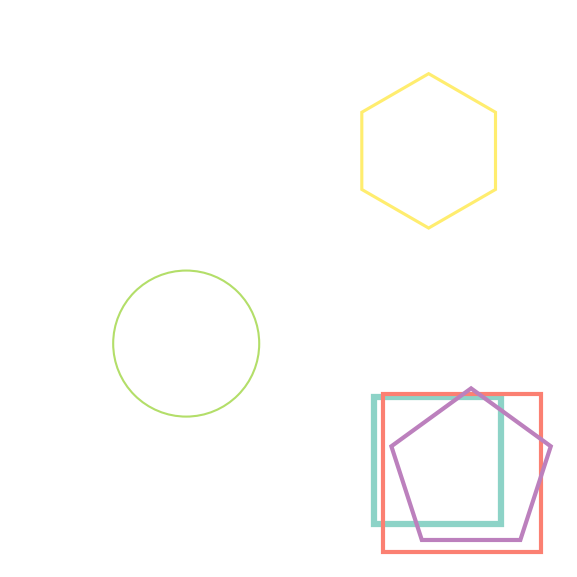[{"shape": "square", "thickness": 3, "radius": 0.55, "center": [0.758, 0.201]}, {"shape": "square", "thickness": 2, "radius": 0.68, "center": [0.8, 0.18]}, {"shape": "circle", "thickness": 1, "radius": 0.63, "center": [0.322, 0.404]}, {"shape": "pentagon", "thickness": 2, "radius": 0.73, "center": [0.816, 0.181]}, {"shape": "hexagon", "thickness": 1.5, "radius": 0.67, "center": [0.742, 0.738]}]